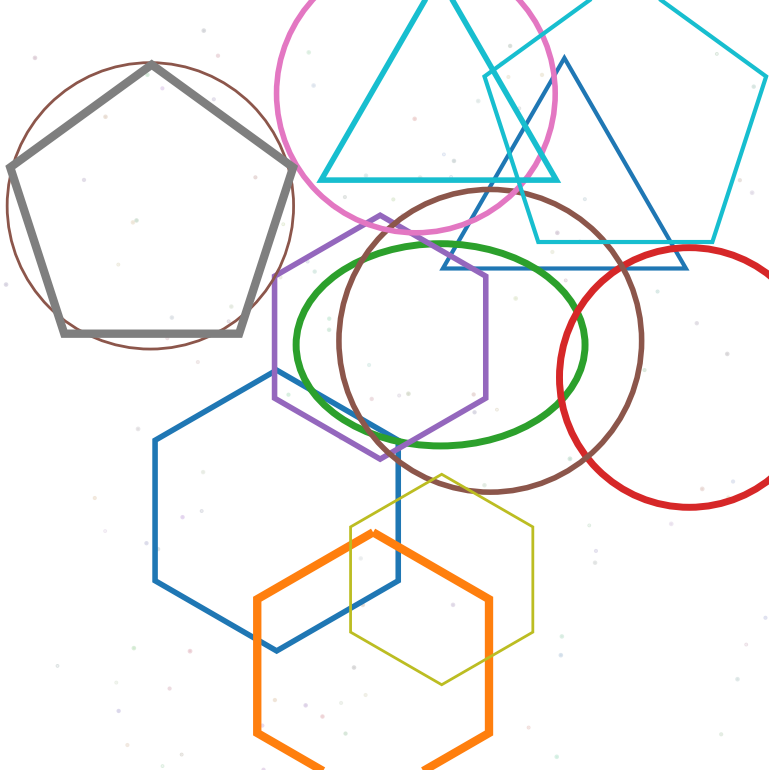[{"shape": "hexagon", "thickness": 2, "radius": 0.91, "center": [0.359, 0.337]}, {"shape": "triangle", "thickness": 1.5, "radius": 0.91, "center": [0.733, 0.742]}, {"shape": "hexagon", "thickness": 3, "radius": 0.87, "center": [0.485, 0.135]}, {"shape": "oval", "thickness": 2.5, "radius": 0.94, "center": [0.572, 0.552]}, {"shape": "circle", "thickness": 2.5, "radius": 0.84, "center": [0.895, 0.51]}, {"shape": "hexagon", "thickness": 2, "radius": 0.79, "center": [0.494, 0.562]}, {"shape": "circle", "thickness": 2, "radius": 0.98, "center": [0.637, 0.557]}, {"shape": "circle", "thickness": 1, "radius": 0.93, "center": [0.195, 0.733]}, {"shape": "circle", "thickness": 2, "radius": 0.9, "center": [0.54, 0.879]}, {"shape": "pentagon", "thickness": 3, "radius": 0.97, "center": [0.197, 0.723]}, {"shape": "hexagon", "thickness": 1, "radius": 0.68, "center": [0.574, 0.247]}, {"shape": "pentagon", "thickness": 1.5, "radius": 0.96, "center": [0.812, 0.841]}, {"shape": "triangle", "thickness": 2, "radius": 0.88, "center": [0.57, 0.854]}]